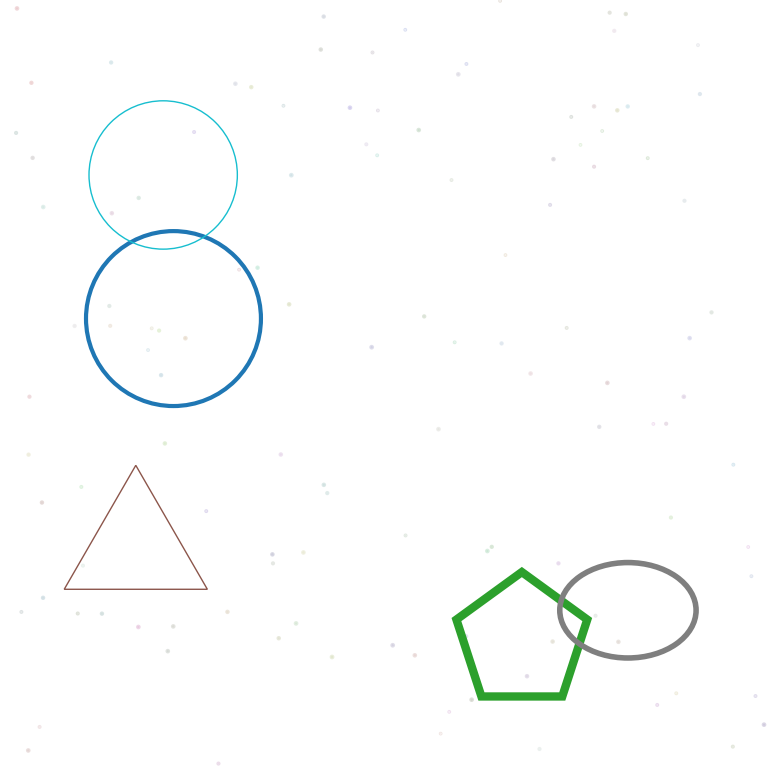[{"shape": "circle", "thickness": 1.5, "radius": 0.57, "center": [0.225, 0.586]}, {"shape": "pentagon", "thickness": 3, "radius": 0.45, "center": [0.678, 0.168]}, {"shape": "triangle", "thickness": 0.5, "radius": 0.54, "center": [0.176, 0.288]}, {"shape": "oval", "thickness": 2, "radius": 0.44, "center": [0.815, 0.207]}, {"shape": "circle", "thickness": 0.5, "radius": 0.48, "center": [0.212, 0.773]}]